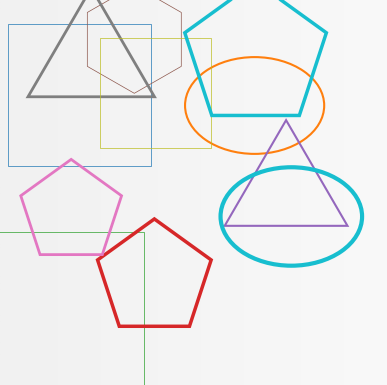[{"shape": "square", "thickness": 0.5, "radius": 0.92, "center": [0.205, 0.754]}, {"shape": "oval", "thickness": 1.5, "radius": 0.9, "center": [0.657, 0.726]}, {"shape": "square", "thickness": 0.5, "radius": 0.99, "center": [0.174, 0.198]}, {"shape": "pentagon", "thickness": 2.5, "radius": 0.77, "center": [0.398, 0.277]}, {"shape": "triangle", "thickness": 1.5, "radius": 0.91, "center": [0.738, 0.505]}, {"shape": "hexagon", "thickness": 0.5, "radius": 0.7, "center": [0.347, 0.898]}, {"shape": "pentagon", "thickness": 2, "radius": 0.68, "center": [0.184, 0.449]}, {"shape": "triangle", "thickness": 2, "radius": 0.94, "center": [0.235, 0.843]}, {"shape": "square", "thickness": 0.5, "radius": 0.71, "center": [0.401, 0.758]}, {"shape": "oval", "thickness": 3, "radius": 0.91, "center": [0.752, 0.438]}, {"shape": "pentagon", "thickness": 2.5, "radius": 0.96, "center": [0.66, 0.856]}]